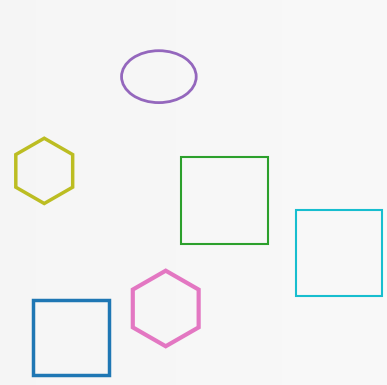[{"shape": "square", "thickness": 2.5, "radius": 0.49, "center": [0.184, 0.123]}, {"shape": "square", "thickness": 1.5, "radius": 0.56, "center": [0.579, 0.48]}, {"shape": "oval", "thickness": 2, "radius": 0.48, "center": [0.41, 0.801]}, {"shape": "hexagon", "thickness": 3, "radius": 0.49, "center": [0.428, 0.199]}, {"shape": "hexagon", "thickness": 2.5, "radius": 0.42, "center": [0.114, 0.556]}, {"shape": "square", "thickness": 1.5, "radius": 0.56, "center": [0.875, 0.342]}]